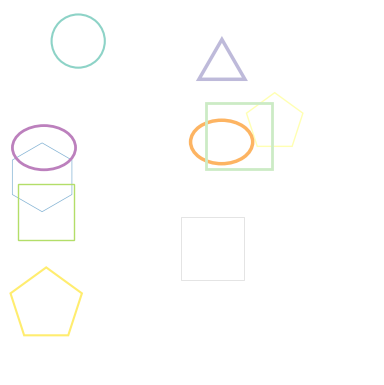[{"shape": "circle", "thickness": 1.5, "radius": 0.35, "center": [0.203, 0.893]}, {"shape": "pentagon", "thickness": 1, "radius": 0.39, "center": [0.713, 0.682]}, {"shape": "triangle", "thickness": 2.5, "radius": 0.35, "center": [0.576, 0.829]}, {"shape": "hexagon", "thickness": 0.5, "radius": 0.45, "center": [0.109, 0.539]}, {"shape": "oval", "thickness": 2.5, "radius": 0.4, "center": [0.576, 0.631]}, {"shape": "square", "thickness": 1, "radius": 0.36, "center": [0.119, 0.449]}, {"shape": "square", "thickness": 0.5, "radius": 0.41, "center": [0.551, 0.356]}, {"shape": "oval", "thickness": 2, "radius": 0.41, "center": [0.114, 0.616]}, {"shape": "square", "thickness": 2, "radius": 0.43, "center": [0.621, 0.647]}, {"shape": "pentagon", "thickness": 1.5, "radius": 0.49, "center": [0.12, 0.208]}]